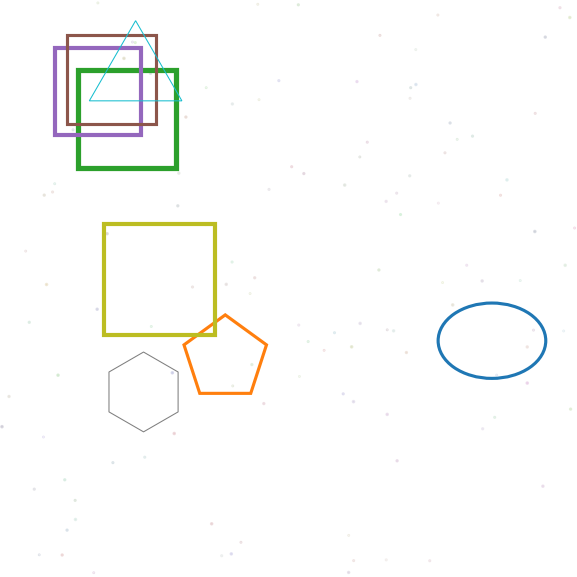[{"shape": "oval", "thickness": 1.5, "radius": 0.47, "center": [0.852, 0.409]}, {"shape": "pentagon", "thickness": 1.5, "radius": 0.38, "center": [0.39, 0.379]}, {"shape": "square", "thickness": 2.5, "radius": 0.42, "center": [0.219, 0.792]}, {"shape": "square", "thickness": 2, "radius": 0.38, "center": [0.17, 0.84]}, {"shape": "square", "thickness": 1.5, "radius": 0.38, "center": [0.193, 0.861]}, {"shape": "hexagon", "thickness": 0.5, "radius": 0.35, "center": [0.249, 0.32]}, {"shape": "square", "thickness": 2, "radius": 0.48, "center": [0.276, 0.515]}, {"shape": "triangle", "thickness": 0.5, "radius": 0.46, "center": [0.235, 0.871]}]